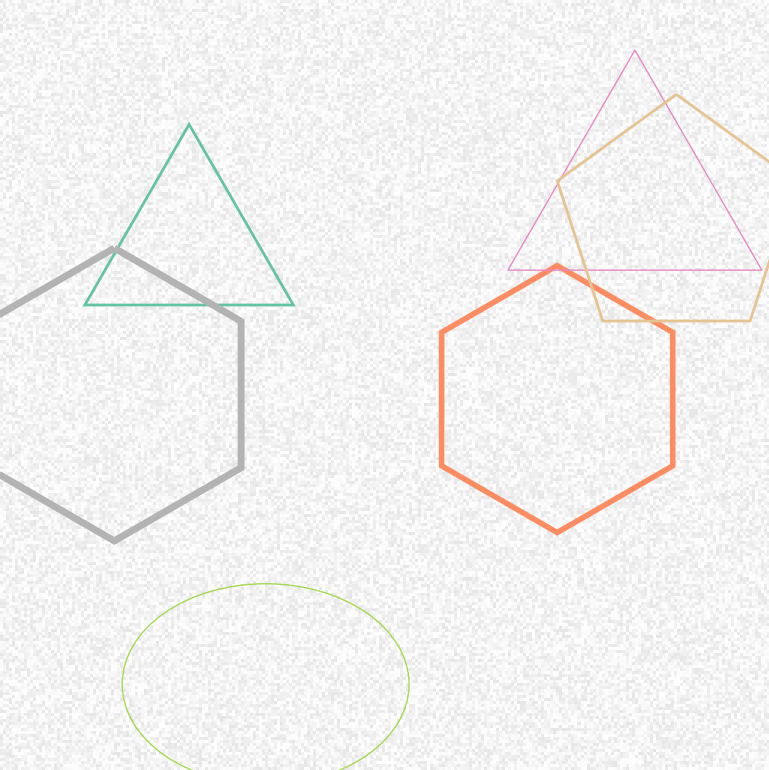[{"shape": "triangle", "thickness": 1, "radius": 0.78, "center": [0.246, 0.682]}, {"shape": "hexagon", "thickness": 2, "radius": 0.87, "center": [0.724, 0.482]}, {"shape": "triangle", "thickness": 0.5, "radius": 0.95, "center": [0.825, 0.744]}, {"shape": "oval", "thickness": 0.5, "radius": 0.93, "center": [0.345, 0.111]}, {"shape": "pentagon", "thickness": 1, "radius": 0.81, "center": [0.878, 0.715]}, {"shape": "hexagon", "thickness": 2.5, "radius": 0.95, "center": [0.148, 0.488]}]